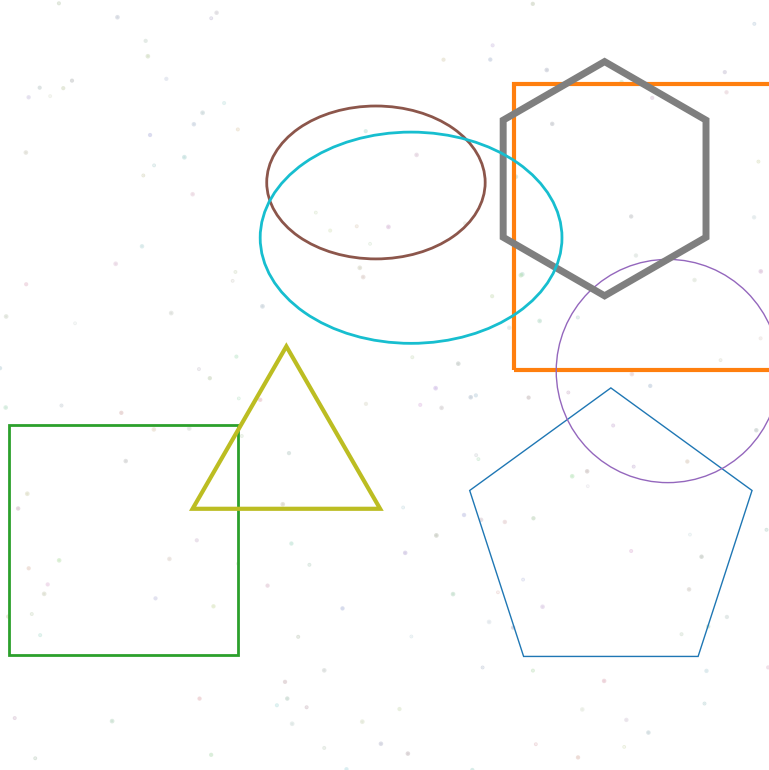[{"shape": "pentagon", "thickness": 0.5, "radius": 0.96, "center": [0.793, 0.303]}, {"shape": "square", "thickness": 1.5, "radius": 0.93, "center": [0.853, 0.705]}, {"shape": "square", "thickness": 1, "radius": 0.75, "center": [0.16, 0.298]}, {"shape": "circle", "thickness": 0.5, "radius": 0.72, "center": [0.867, 0.518]}, {"shape": "oval", "thickness": 1, "radius": 0.71, "center": [0.488, 0.763]}, {"shape": "hexagon", "thickness": 2.5, "radius": 0.76, "center": [0.785, 0.768]}, {"shape": "triangle", "thickness": 1.5, "radius": 0.7, "center": [0.372, 0.41]}, {"shape": "oval", "thickness": 1, "radius": 0.98, "center": [0.534, 0.691]}]